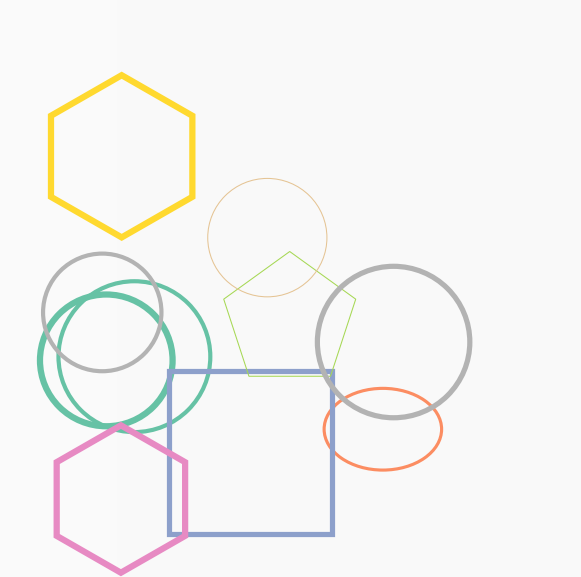[{"shape": "circle", "thickness": 3, "radius": 0.57, "center": [0.183, 0.375]}, {"shape": "circle", "thickness": 2, "radius": 0.65, "center": [0.231, 0.382]}, {"shape": "oval", "thickness": 1.5, "radius": 0.51, "center": [0.659, 0.256]}, {"shape": "square", "thickness": 2.5, "radius": 0.7, "center": [0.431, 0.216]}, {"shape": "hexagon", "thickness": 3, "radius": 0.64, "center": [0.208, 0.135]}, {"shape": "pentagon", "thickness": 0.5, "radius": 0.6, "center": [0.498, 0.444]}, {"shape": "hexagon", "thickness": 3, "radius": 0.7, "center": [0.209, 0.728]}, {"shape": "circle", "thickness": 0.5, "radius": 0.51, "center": [0.46, 0.588]}, {"shape": "circle", "thickness": 2.5, "radius": 0.66, "center": [0.677, 0.407]}, {"shape": "circle", "thickness": 2, "radius": 0.51, "center": [0.176, 0.458]}]